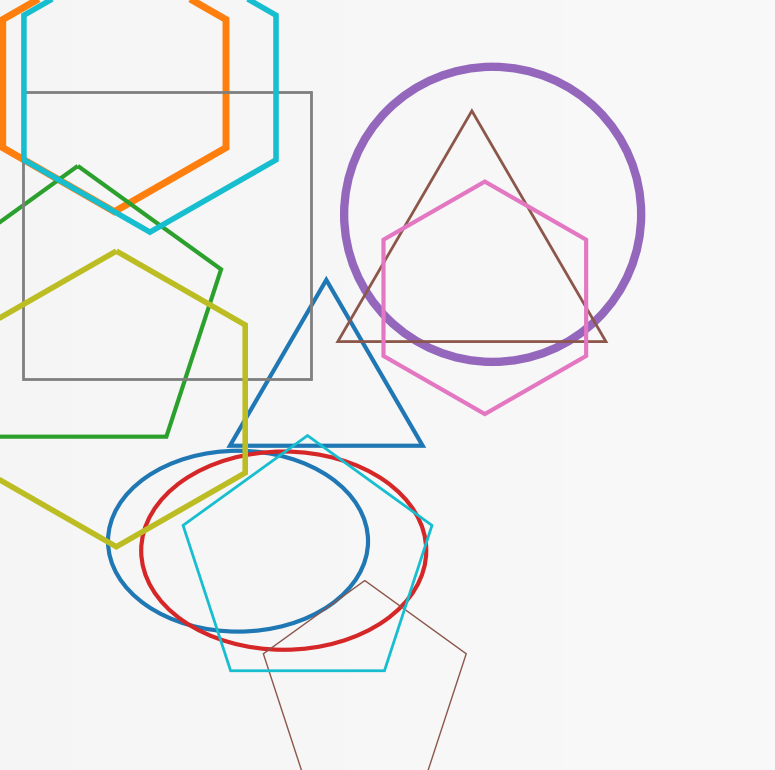[{"shape": "triangle", "thickness": 1.5, "radius": 0.72, "center": [0.421, 0.493]}, {"shape": "oval", "thickness": 1.5, "radius": 0.84, "center": [0.307, 0.297]}, {"shape": "hexagon", "thickness": 2.5, "radius": 0.83, "center": [0.148, 0.891]}, {"shape": "pentagon", "thickness": 1.5, "radius": 0.97, "center": [0.1, 0.59]}, {"shape": "oval", "thickness": 1.5, "radius": 0.92, "center": [0.366, 0.285]}, {"shape": "circle", "thickness": 3, "radius": 0.96, "center": [0.636, 0.722]}, {"shape": "pentagon", "thickness": 0.5, "radius": 0.69, "center": [0.471, 0.108]}, {"shape": "triangle", "thickness": 1, "radius": 1.0, "center": [0.609, 0.656]}, {"shape": "hexagon", "thickness": 1.5, "radius": 0.75, "center": [0.626, 0.613]}, {"shape": "square", "thickness": 1, "radius": 0.93, "center": [0.215, 0.694]}, {"shape": "hexagon", "thickness": 2, "radius": 0.96, "center": [0.15, 0.482]}, {"shape": "pentagon", "thickness": 1, "radius": 0.84, "center": [0.397, 0.265]}, {"shape": "hexagon", "thickness": 2, "radius": 0.94, "center": [0.194, 0.886]}]